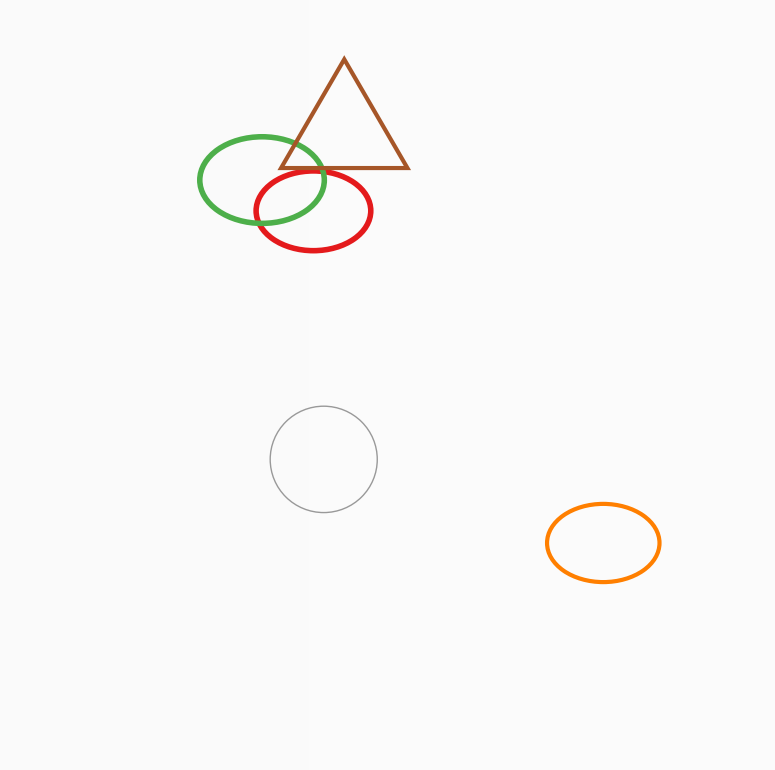[{"shape": "oval", "thickness": 2, "radius": 0.37, "center": [0.404, 0.726]}, {"shape": "oval", "thickness": 2, "radius": 0.4, "center": [0.338, 0.766]}, {"shape": "oval", "thickness": 1.5, "radius": 0.36, "center": [0.778, 0.295]}, {"shape": "triangle", "thickness": 1.5, "radius": 0.47, "center": [0.444, 0.829]}, {"shape": "circle", "thickness": 0.5, "radius": 0.35, "center": [0.418, 0.403]}]